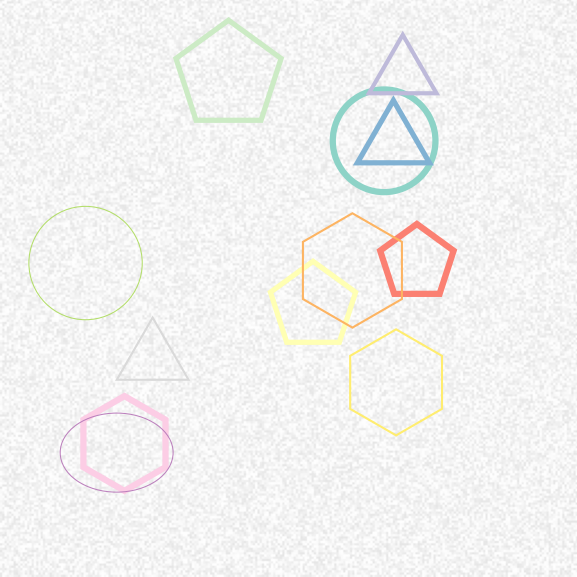[{"shape": "circle", "thickness": 3, "radius": 0.44, "center": [0.665, 0.755]}, {"shape": "pentagon", "thickness": 2.5, "radius": 0.39, "center": [0.542, 0.469]}, {"shape": "triangle", "thickness": 2, "radius": 0.34, "center": [0.697, 0.871]}, {"shape": "pentagon", "thickness": 3, "radius": 0.33, "center": [0.722, 0.544]}, {"shape": "triangle", "thickness": 2.5, "radius": 0.36, "center": [0.681, 0.753]}, {"shape": "hexagon", "thickness": 1, "radius": 0.49, "center": [0.61, 0.531]}, {"shape": "circle", "thickness": 0.5, "radius": 0.49, "center": [0.148, 0.544]}, {"shape": "hexagon", "thickness": 3, "radius": 0.41, "center": [0.216, 0.231]}, {"shape": "triangle", "thickness": 1, "radius": 0.36, "center": [0.264, 0.377]}, {"shape": "oval", "thickness": 0.5, "radius": 0.49, "center": [0.202, 0.215]}, {"shape": "pentagon", "thickness": 2.5, "radius": 0.48, "center": [0.396, 0.868]}, {"shape": "hexagon", "thickness": 1, "radius": 0.46, "center": [0.686, 0.337]}]